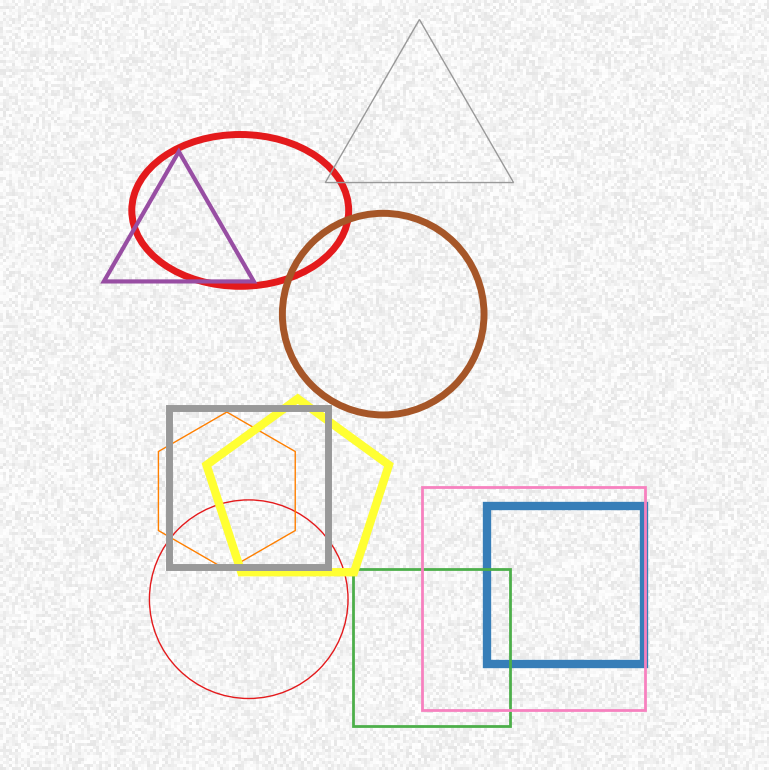[{"shape": "circle", "thickness": 0.5, "radius": 0.64, "center": [0.323, 0.222]}, {"shape": "oval", "thickness": 2.5, "radius": 0.7, "center": [0.312, 0.727]}, {"shape": "square", "thickness": 3, "radius": 0.51, "center": [0.734, 0.241]}, {"shape": "square", "thickness": 1, "radius": 0.51, "center": [0.56, 0.159]}, {"shape": "triangle", "thickness": 1.5, "radius": 0.56, "center": [0.232, 0.691]}, {"shape": "hexagon", "thickness": 0.5, "radius": 0.51, "center": [0.295, 0.362]}, {"shape": "pentagon", "thickness": 3, "radius": 0.62, "center": [0.387, 0.358]}, {"shape": "circle", "thickness": 2.5, "radius": 0.65, "center": [0.498, 0.592]}, {"shape": "square", "thickness": 1, "radius": 0.72, "center": [0.693, 0.223]}, {"shape": "square", "thickness": 2.5, "radius": 0.52, "center": [0.323, 0.367]}, {"shape": "triangle", "thickness": 0.5, "radius": 0.71, "center": [0.545, 0.834]}]